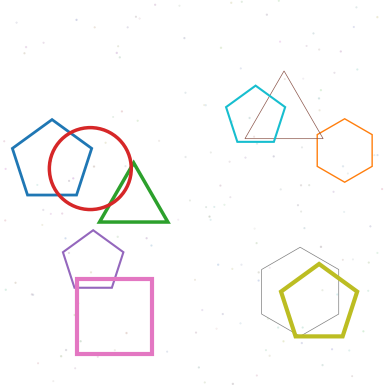[{"shape": "pentagon", "thickness": 2, "radius": 0.54, "center": [0.135, 0.581]}, {"shape": "hexagon", "thickness": 1, "radius": 0.41, "center": [0.895, 0.609]}, {"shape": "triangle", "thickness": 2.5, "radius": 0.51, "center": [0.347, 0.474]}, {"shape": "circle", "thickness": 2.5, "radius": 0.53, "center": [0.235, 0.562]}, {"shape": "pentagon", "thickness": 1.5, "radius": 0.41, "center": [0.242, 0.319]}, {"shape": "triangle", "thickness": 0.5, "radius": 0.59, "center": [0.738, 0.698]}, {"shape": "square", "thickness": 3, "radius": 0.49, "center": [0.298, 0.177]}, {"shape": "hexagon", "thickness": 0.5, "radius": 0.58, "center": [0.78, 0.242]}, {"shape": "pentagon", "thickness": 3, "radius": 0.52, "center": [0.829, 0.21]}, {"shape": "pentagon", "thickness": 1.5, "radius": 0.4, "center": [0.664, 0.697]}]